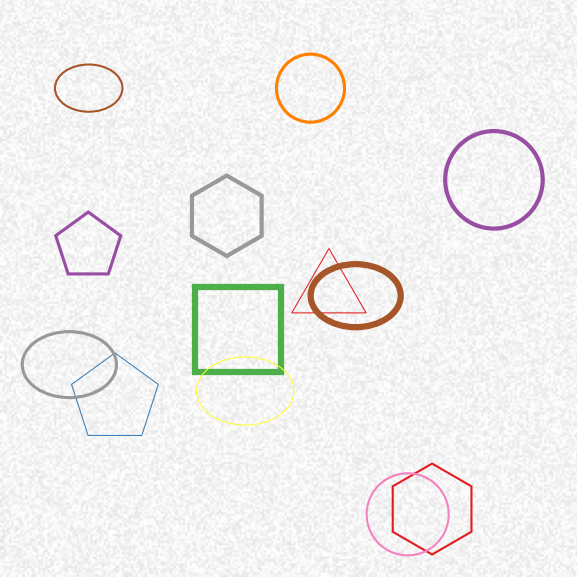[{"shape": "hexagon", "thickness": 1, "radius": 0.39, "center": [0.748, 0.118]}, {"shape": "triangle", "thickness": 0.5, "radius": 0.37, "center": [0.57, 0.494]}, {"shape": "pentagon", "thickness": 0.5, "radius": 0.39, "center": [0.199, 0.309]}, {"shape": "square", "thickness": 3, "radius": 0.37, "center": [0.412, 0.429]}, {"shape": "pentagon", "thickness": 1.5, "radius": 0.3, "center": [0.153, 0.573]}, {"shape": "circle", "thickness": 2, "radius": 0.42, "center": [0.855, 0.688]}, {"shape": "circle", "thickness": 1.5, "radius": 0.29, "center": [0.538, 0.846]}, {"shape": "oval", "thickness": 0.5, "radius": 0.42, "center": [0.425, 0.322]}, {"shape": "oval", "thickness": 3, "radius": 0.39, "center": [0.616, 0.487]}, {"shape": "oval", "thickness": 1, "radius": 0.29, "center": [0.154, 0.847]}, {"shape": "circle", "thickness": 1, "radius": 0.36, "center": [0.706, 0.109]}, {"shape": "hexagon", "thickness": 2, "radius": 0.35, "center": [0.393, 0.625]}, {"shape": "oval", "thickness": 1.5, "radius": 0.41, "center": [0.12, 0.368]}]